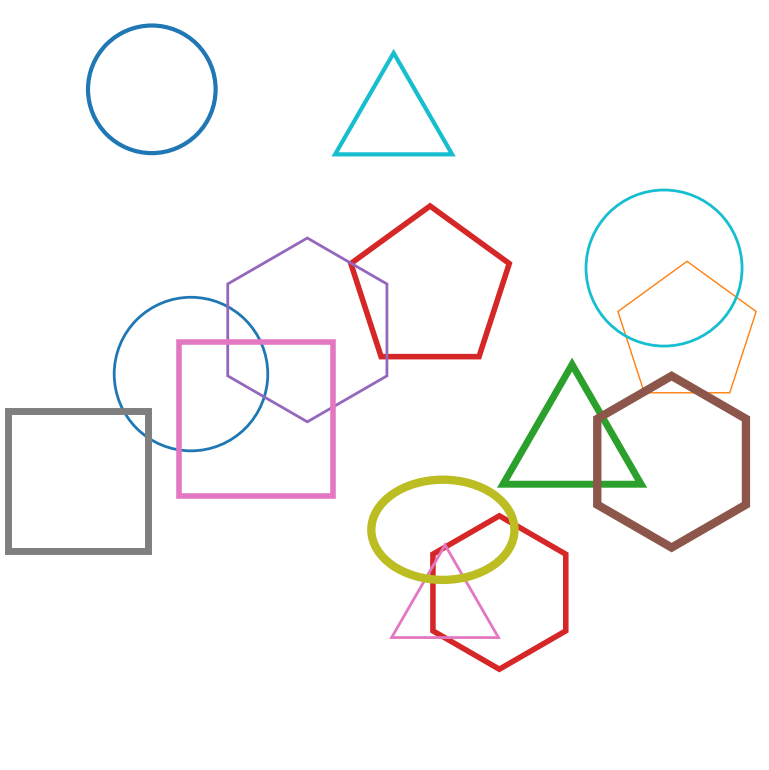[{"shape": "circle", "thickness": 1, "radius": 0.5, "center": [0.248, 0.514]}, {"shape": "circle", "thickness": 1.5, "radius": 0.41, "center": [0.197, 0.884]}, {"shape": "pentagon", "thickness": 0.5, "radius": 0.47, "center": [0.892, 0.566]}, {"shape": "triangle", "thickness": 2.5, "radius": 0.52, "center": [0.743, 0.423]}, {"shape": "pentagon", "thickness": 2, "radius": 0.54, "center": [0.559, 0.624]}, {"shape": "hexagon", "thickness": 2, "radius": 0.5, "center": [0.649, 0.23]}, {"shape": "hexagon", "thickness": 1, "radius": 0.6, "center": [0.399, 0.572]}, {"shape": "hexagon", "thickness": 3, "radius": 0.56, "center": [0.872, 0.4]}, {"shape": "triangle", "thickness": 1, "radius": 0.4, "center": [0.578, 0.212]}, {"shape": "square", "thickness": 2, "radius": 0.5, "center": [0.332, 0.456]}, {"shape": "square", "thickness": 2.5, "radius": 0.46, "center": [0.102, 0.375]}, {"shape": "oval", "thickness": 3, "radius": 0.46, "center": [0.575, 0.312]}, {"shape": "circle", "thickness": 1, "radius": 0.51, "center": [0.862, 0.652]}, {"shape": "triangle", "thickness": 1.5, "radius": 0.44, "center": [0.511, 0.843]}]